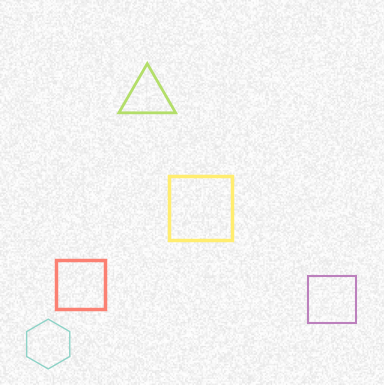[{"shape": "hexagon", "thickness": 1, "radius": 0.32, "center": [0.125, 0.106]}, {"shape": "square", "thickness": 2.5, "radius": 0.32, "center": [0.209, 0.261]}, {"shape": "triangle", "thickness": 2, "radius": 0.43, "center": [0.382, 0.75]}, {"shape": "square", "thickness": 1.5, "radius": 0.31, "center": [0.863, 0.222]}, {"shape": "square", "thickness": 2.5, "radius": 0.41, "center": [0.521, 0.459]}]